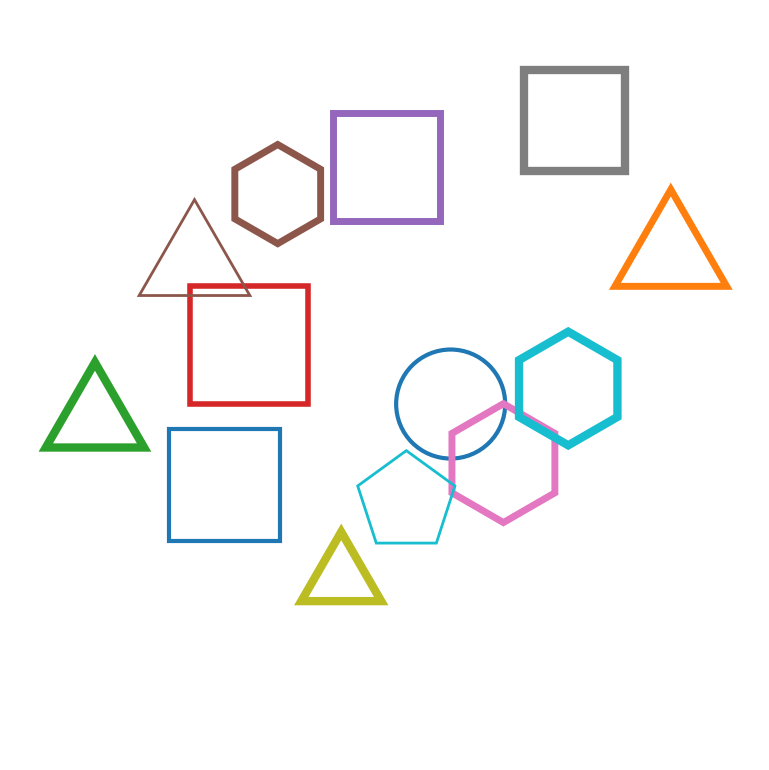[{"shape": "circle", "thickness": 1.5, "radius": 0.35, "center": [0.585, 0.475]}, {"shape": "square", "thickness": 1.5, "radius": 0.36, "center": [0.292, 0.37]}, {"shape": "triangle", "thickness": 2.5, "radius": 0.42, "center": [0.871, 0.67]}, {"shape": "triangle", "thickness": 3, "radius": 0.37, "center": [0.123, 0.456]}, {"shape": "square", "thickness": 2, "radius": 0.38, "center": [0.323, 0.552]}, {"shape": "square", "thickness": 2.5, "radius": 0.35, "center": [0.502, 0.783]}, {"shape": "triangle", "thickness": 1, "radius": 0.41, "center": [0.253, 0.658]}, {"shape": "hexagon", "thickness": 2.5, "radius": 0.32, "center": [0.361, 0.748]}, {"shape": "hexagon", "thickness": 2.5, "radius": 0.39, "center": [0.654, 0.399]}, {"shape": "square", "thickness": 3, "radius": 0.33, "center": [0.746, 0.844]}, {"shape": "triangle", "thickness": 3, "radius": 0.3, "center": [0.443, 0.249]}, {"shape": "hexagon", "thickness": 3, "radius": 0.37, "center": [0.738, 0.495]}, {"shape": "pentagon", "thickness": 1, "radius": 0.33, "center": [0.528, 0.348]}]